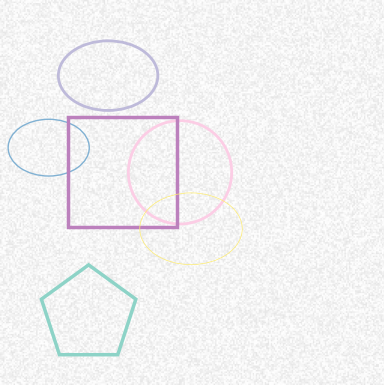[{"shape": "pentagon", "thickness": 2.5, "radius": 0.64, "center": [0.23, 0.183]}, {"shape": "oval", "thickness": 2, "radius": 0.65, "center": [0.281, 0.804]}, {"shape": "oval", "thickness": 1, "radius": 0.53, "center": [0.127, 0.616]}, {"shape": "circle", "thickness": 2, "radius": 0.67, "center": [0.468, 0.552]}, {"shape": "square", "thickness": 2.5, "radius": 0.71, "center": [0.319, 0.553]}, {"shape": "oval", "thickness": 0.5, "radius": 0.67, "center": [0.496, 0.406]}]